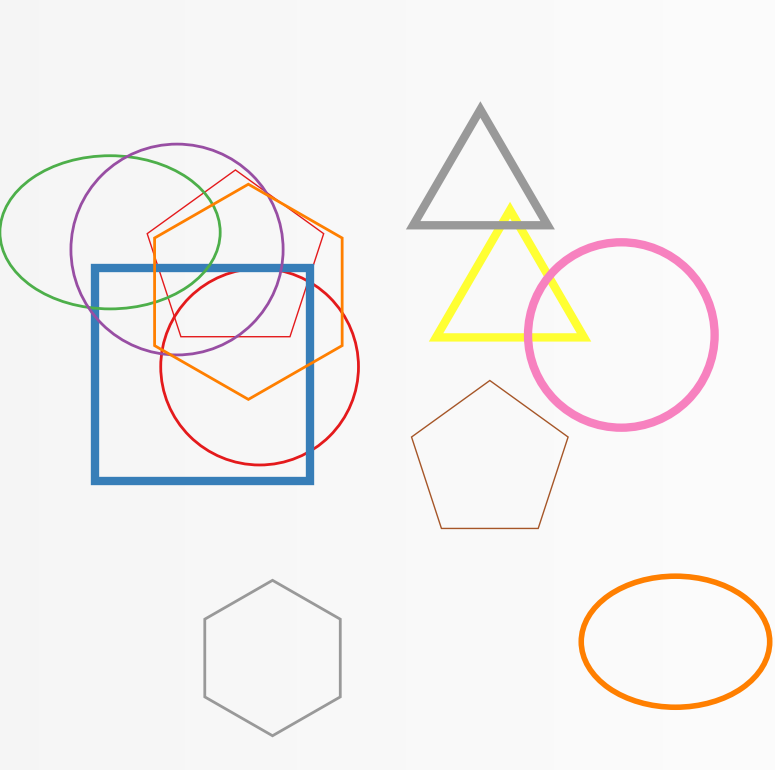[{"shape": "pentagon", "thickness": 0.5, "radius": 0.6, "center": [0.304, 0.66]}, {"shape": "circle", "thickness": 1, "radius": 0.64, "center": [0.335, 0.524]}, {"shape": "square", "thickness": 3, "radius": 0.69, "center": [0.261, 0.514]}, {"shape": "oval", "thickness": 1, "radius": 0.71, "center": [0.142, 0.698]}, {"shape": "circle", "thickness": 1, "radius": 0.68, "center": [0.228, 0.676]}, {"shape": "hexagon", "thickness": 1, "radius": 0.7, "center": [0.32, 0.621]}, {"shape": "oval", "thickness": 2, "radius": 0.61, "center": [0.872, 0.167]}, {"shape": "triangle", "thickness": 3, "radius": 0.55, "center": [0.658, 0.617]}, {"shape": "pentagon", "thickness": 0.5, "radius": 0.53, "center": [0.632, 0.4]}, {"shape": "circle", "thickness": 3, "radius": 0.6, "center": [0.802, 0.565]}, {"shape": "triangle", "thickness": 3, "radius": 0.5, "center": [0.62, 0.758]}, {"shape": "hexagon", "thickness": 1, "radius": 0.5, "center": [0.352, 0.145]}]